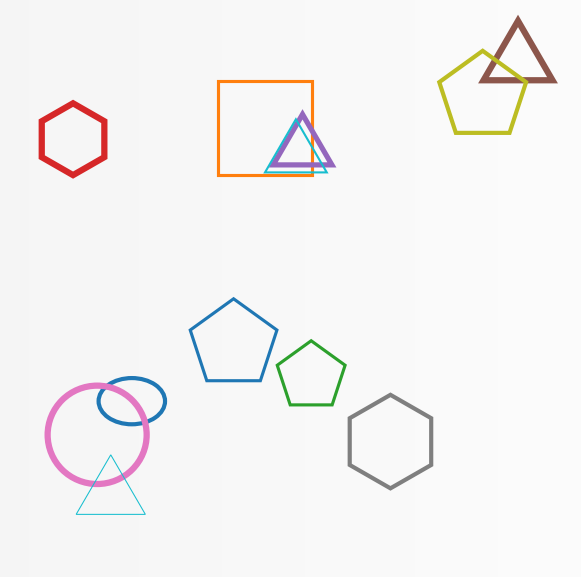[{"shape": "oval", "thickness": 2, "radius": 0.29, "center": [0.227, 0.304]}, {"shape": "pentagon", "thickness": 1.5, "radius": 0.39, "center": [0.402, 0.403]}, {"shape": "square", "thickness": 1.5, "radius": 0.41, "center": [0.456, 0.777]}, {"shape": "pentagon", "thickness": 1.5, "radius": 0.31, "center": [0.535, 0.348]}, {"shape": "hexagon", "thickness": 3, "radius": 0.31, "center": [0.126, 0.758]}, {"shape": "triangle", "thickness": 2.5, "radius": 0.29, "center": [0.52, 0.743]}, {"shape": "triangle", "thickness": 3, "radius": 0.34, "center": [0.891, 0.894]}, {"shape": "circle", "thickness": 3, "radius": 0.43, "center": [0.167, 0.246]}, {"shape": "hexagon", "thickness": 2, "radius": 0.4, "center": [0.672, 0.234]}, {"shape": "pentagon", "thickness": 2, "radius": 0.39, "center": [0.83, 0.833]}, {"shape": "triangle", "thickness": 1, "radius": 0.31, "center": [0.509, 0.731]}, {"shape": "triangle", "thickness": 0.5, "radius": 0.34, "center": [0.191, 0.143]}]